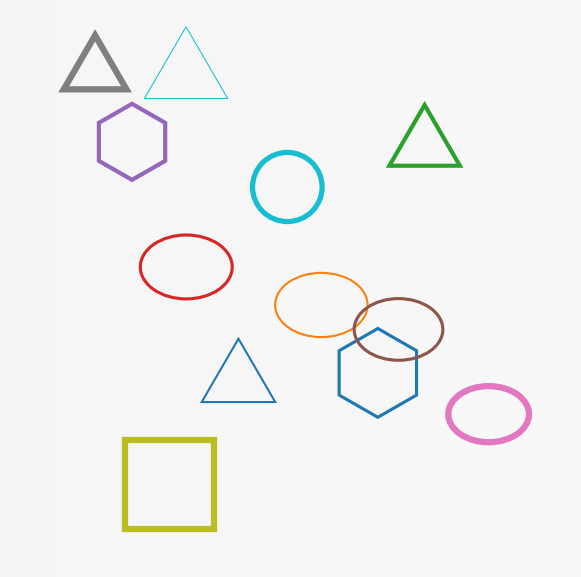[{"shape": "triangle", "thickness": 1, "radius": 0.37, "center": [0.41, 0.339]}, {"shape": "hexagon", "thickness": 1.5, "radius": 0.38, "center": [0.65, 0.353]}, {"shape": "oval", "thickness": 1, "radius": 0.4, "center": [0.553, 0.471]}, {"shape": "triangle", "thickness": 2, "radius": 0.35, "center": [0.731, 0.747]}, {"shape": "oval", "thickness": 1.5, "radius": 0.4, "center": [0.32, 0.537]}, {"shape": "hexagon", "thickness": 2, "radius": 0.33, "center": [0.227, 0.754]}, {"shape": "oval", "thickness": 1.5, "radius": 0.38, "center": [0.686, 0.429]}, {"shape": "oval", "thickness": 3, "radius": 0.35, "center": [0.841, 0.282]}, {"shape": "triangle", "thickness": 3, "radius": 0.31, "center": [0.164, 0.876]}, {"shape": "square", "thickness": 3, "radius": 0.38, "center": [0.292, 0.161]}, {"shape": "circle", "thickness": 2.5, "radius": 0.3, "center": [0.494, 0.675]}, {"shape": "triangle", "thickness": 0.5, "radius": 0.41, "center": [0.32, 0.87]}]